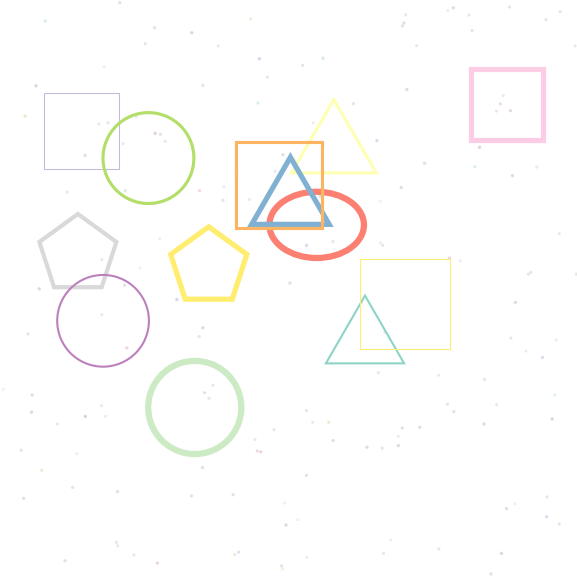[{"shape": "triangle", "thickness": 1, "radius": 0.39, "center": [0.632, 0.409]}, {"shape": "triangle", "thickness": 1.5, "radius": 0.42, "center": [0.578, 0.742]}, {"shape": "square", "thickness": 0.5, "radius": 0.33, "center": [0.141, 0.773]}, {"shape": "oval", "thickness": 3, "radius": 0.41, "center": [0.548, 0.61]}, {"shape": "triangle", "thickness": 2.5, "radius": 0.39, "center": [0.503, 0.649]}, {"shape": "square", "thickness": 1.5, "radius": 0.37, "center": [0.483, 0.679]}, {"shape": "circle", "thickness": 1.5, "radius": 0.39, "center": [0.257, 0.725]}, {"shape": "square", "thickness": 2.5, "radius": 0.31, "center": [0.878, 0.818]}, {"shape": "pentagon", "thickness": 2, "radius": 0.35, "center": [0.135, 0.558]}, {"shape": "circle", "thickness": 1, "radius": 0.4, "center": [0.178, 0.444]}, {"shape": "circle", "thickness": 3, "radius": 0.4, "center": [0.337, 0.294]}, {"shape": "square", "thickness": 0.5, "radius": 0.39, "center": [0.701, 0.473]}, {"shape": "pentagon", "thickness": 2.5, "radius": 0.35, "center": [0.361, 0.537]}]